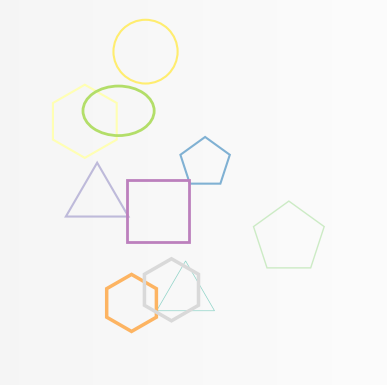[{"shape": "triangle", "thickness": 0.5, "radius": 0.43, "center": [0.479, 0.236]}, {"shape": "hexagon", "thickness": 1.5, "radius": 0.48, "center": [0.219, 0.685]}, {"shape": "triangle", "thickness": 1.5, "radius": 0.47, "center": [0.251, 0.484]}, {"shape": "pentagon", "thickness": 1.5, "radius": 0.34, "center": [0.529, 0.577]}, {"shape": "hexagon", "thickness": 2.5, "radius": 0.37, "center": [0.339, 0.213]}, {"shape": "oval", "thickness": 2, "radius": 0.46, "center": [0.306, 0.712]}, {"shape": "hexagon", "thickness": 2.5, "radius": 0.4, "center": [0.442, 0.247]}, {"shape": "square", "thickness": 2, "radius": 0.4, "center": [0.409, 0.452]}, {"shape": "pentagon", "thickness": 1, "radius": 0.48, "center": [0.745, 0.382]}, {"shape": "circle", "thickness": 1.5, "radius": 0.41, "center": [0.376, 0.866]}]